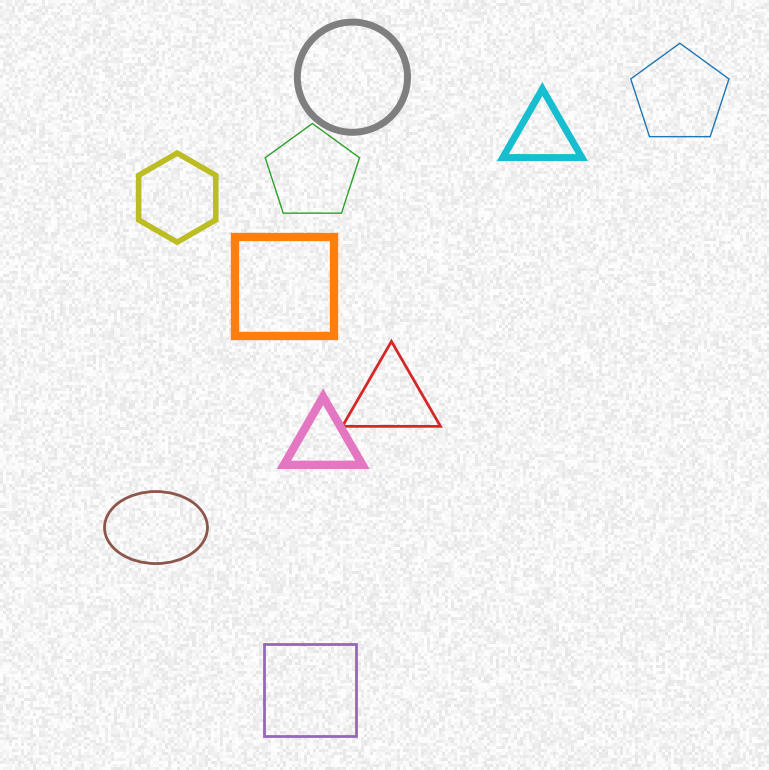[{"shape": "pentagon", "thickness": 0.5, "radius": 0.34, "center": [0.883, 0.877]}, {"shape": "square", "thickness": 3, "radius": 0.32, "center": [0.369, 0.628]}, {"shape": "pentagon", "thickness": 0.5, "radius": 0.32, "center": [0.406, 0.775]}, {"shape": "triangle", "thickness": 1, "radius": 0.37, "center": [0.508, 0.483]}, {"shape": "square", "thickness": 1, "radius": 0.3, "center": [0.403, 0.103]}, {"shape": "oval", "thickness": 1, "radius": 0.33, "center": [0.203, 0.315]}, {"shape": "triangle", "thickness": 3, "radius": 0.29, "center": [0.42, 0.426]}, {"shape": "circle", "thickness": 2.5, "radius": 0.36, "center": [0.458, 0.9]}, {"shape": "hexagon", "thickness": 2, "radius": 0.29, "center": [0.23, 0.743]}, {"shape": "triangle", "thickness": 2.5, "radius": 0.3, "center": [0.704, 0.825]}]